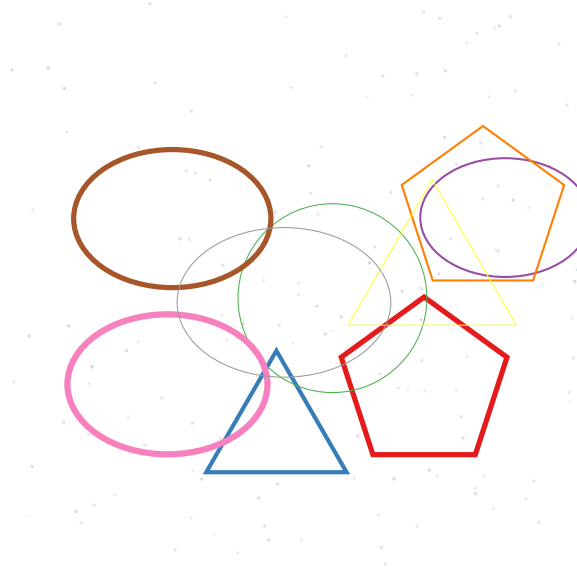[{"shape": "pentagon", "thickness": 2.5, "radius": 0.75, "center": [0.734, 0.334]}, {"shape": "triangle", "thickness": 2, "radius": 0.7, "center": [0.479, 0.252]}, {"shape": "circle", "thickness": 0.5, "radius": 0.82, "center": [0.576, 0.483]}, {"shape": "oval", "thickness": 1, "radius": 0.73, "center": [0.875, 0.622]}, {"shape": "pentagon", "thickness": 1, "radius": 0.74, "center": [0.836, 0.633]}, {"shape": "triangle", "thickness": 0.5, "radius": 0.84, "center": [0.748, 0.52]}, {"shape": "oval", "thickness": 2.5, "radius": 0.85, "center": [0.298, 0.621]}, {"shape": "oval", "thickness": 3, "radius": 0.87, "center": [0.29, 0.334]}, {"shape": "oval", "thickness": 0.5, "radius": 0.93, "center": [0.492, 0.476]}]